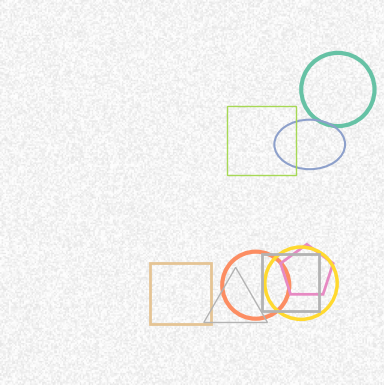[{"shape": "circle", "thickness": 3, "radius": 0.48, "center": [0.878, 0.768]}, {"shape": "circle", "thickness": 3, "radius": 0.44, "center": [0.664, 0.259]}, {"shape": "oval", "thickness": 1.5, "radius": 0.46, "center": [0.804, 0.625]}, {"shape": "pentagon", "thickness": 2, "radius": 0.36, "center": [0.797, 0.294]}, {"shape": "square", "thickness": 1, "radius": 0.45, "center": [0.679, 0.636]}, {"shape": "circle", "thickness": 2.5, "radius": 0.47, "center": [0.782, 0.264]}, {"shape": "square", "thickness": 2, "radius": 0.4, "center": [0.469, 0.237]}, {"shape": "triangle", "thickness": 1, "radius": 0.48, "center": [0.612, 0.21]}, {"shape": "square", "thickness": 2, "radius": 0.37, "center": [0.755, 0.267]}]